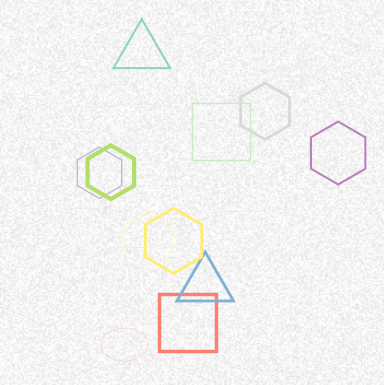[{"shape": "triangle", "thickness": 1.5, "radius": 0.43, "center": [0.368, 0.866]}, {"shape": "pentagon", "thickness": 0.5, "radius": 0.39, "center": [0.382, 0.373]}, {"shape": "hexagon", "thickness": 1, "radius": 0.33, "center": [0.258, 0.551]}, {"shape": "square", "thickness": 2.5, "radius": 0.37, "center": [0.488, 0.162]}, {"shape": "triangle", "thickness": 2, "radius": 0.42, "center": [0.533, 0.261]}, {"shape": "hexagon", "thickness": 3, "radius": 0.35, "center": [0.288, 0.553]}, {"shape": "oval", "thickness": 0.5, "radius": 0.31, "center": [0.323, 0.105]}, {"shape": "hexagon", "thickness": 2, "radius": 0.37, "center": [0.689, 0.711]}, {"shape": "hexagon", "thickness": 1.5, "radius": 0.41, "center": [0.878, 0.603]}, {"shape": "square", "thickness": 1, "radius": 0.37, "center": [0.574, 0.657]}, {"shape": "hexagon", "thickness": 2, "radius": 0.42, "center": [0.451, 0.375]}]